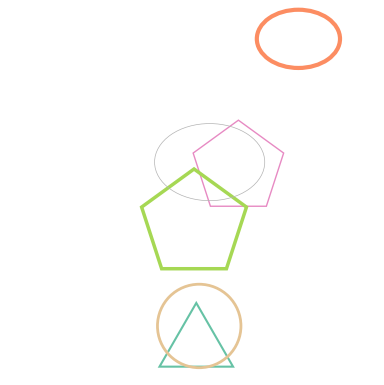[{"shape": "triangle", "thickness": 1.5, "radius": 0.55, "center": [0.51, 0.103]}, {"shape": "oval", "thickness": 3, "radius": 0.54, "center": [0.775, 0.899]}, {"shape": "pentagon", "thickness": 1, "radius": 0.62, "center": [0.619, 0.564]}, {"shape": "pentagon", "thickness": 2.5, "radius": 0.72, "center": [0.504, 0.418]}, {"shape": "circle", "thickness": 2, "radius": 0.54, "center": [0.517, 0.153]}, {"shape": "oval", "thickness": 0.5, "radius": 0.72, "center": [0.545, 0.579]}]